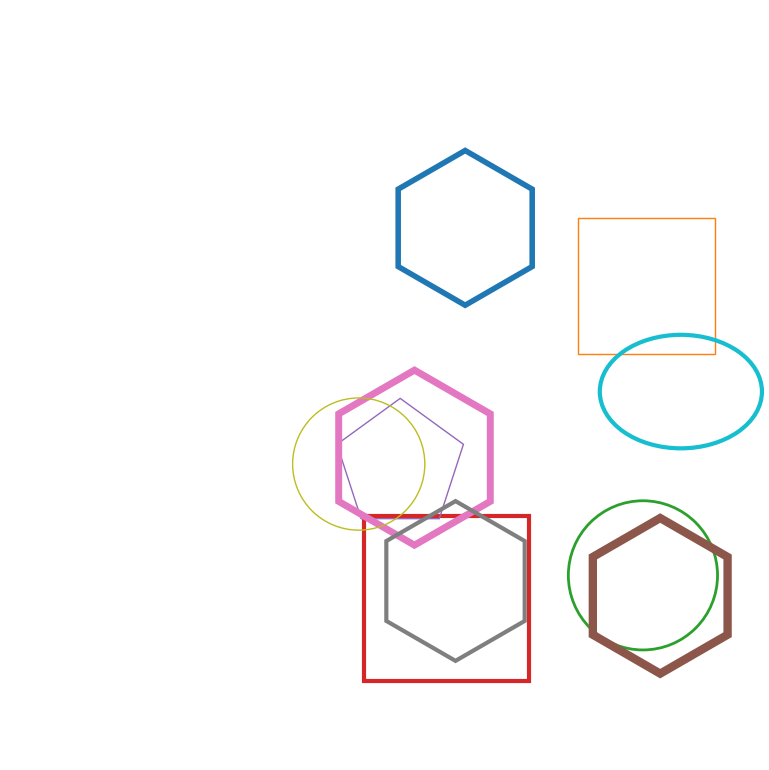[{"shape": "hexagon", "thickness": 2, "radius": 0.5, "center": [0.604, 0.704]}, {"shape": "square", "thickness": 0.5, "radius": 0.44, "center": [0.84, 0.628]}, {"shape": "circle", "thickness": 1, "radius": 0.48, "center": [0.835, 0.253]}, {"shape": "square", "thickness": 1.5, "radius": 0.54, "center": [0.579, 0.223]}, {"shape": "pentagon", "thickness": 0.5, "radius": 0.43, "center": [0.52, 0.396]}, {"shape": "hexagon", "thickness": 3, "radius": 0.51, "center": [0.857, 0.226]}, {"shape": "hexagon", "thickness": 2.5, "radius": 0.57, "center": [0.538, 0.406]}, {"shape": "hexagon", "thickness": 1.5, "radius": 0.52, "center": [0.592, 0.245]}, {"shape": "circle", "thickness": 0.5, "radius": 0.43, "center": [0.466, 0.397]}, {"shape": "oval", "thickness": 1.5, "radius": 0.53, "center": [0.884, 0.491]}]